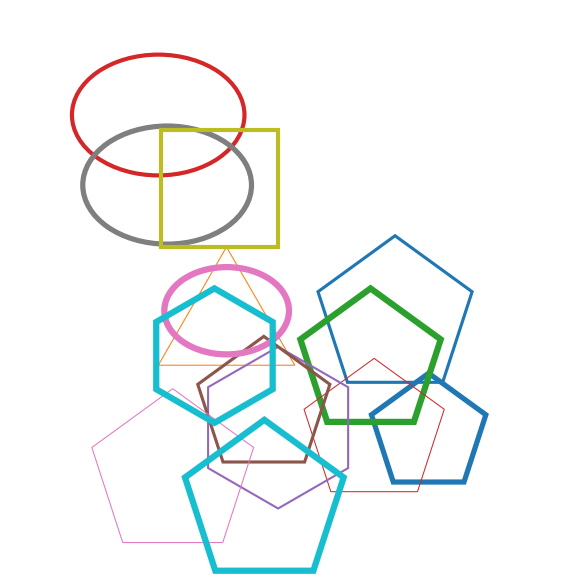[{"shape": "pentagon", "thickness": 2.5, "radius": 0.52, "center": [0.742, 0.249]}, {"shape": "pentagon", "thickness": 1.5, "radius": 0.7, "center": [0.684, 0.451]}, {"shape": "triangle", "thickness": 0.5, "radius": 0.68, "center": [0.392, 0.435]}, {"shape": "pentagon", "thickness": 3, "radius": 0.64, "center": [0.642, 0.372]}, {"shape": "pentagon", "thickness": 0.5, "radius": 0.64, "center": [0.648, 0.251]}, {"shape": "oval", "thickness": 2, "radius": 0.75, "center": [0.274, 0.8]}, {"shape": "hexagon", "thickness": 1, "radius": 0.7, "center": [0.482, 0.259]}, {"shape": "pentagon", "thickness": 1.5, "radius": 0.6, "center": [0.457, 0.296]}, {"shape": "oval", "thickness": 3, "radius": 0.54, "center": [0.392, 0.461]}, {"shape": "pentagon", "thickness": 0.5, "radius": 0.74, "center": [0.299, 0.179]}, {"shape": "oval", "thickness": 2.5, "radius": 0.73, "center": [0.289, 0.679]}, {"shape": "square", "thickness": 2, "radius": 0.51, "center": [0.38, 0.673]}, {"shape": "hexagon", "thickness": 3, "radius": 0.58, "center": [0.371, 0.383]}, {"shape": "pentagon", "thickness": 3, "radius": 0.72, "center": [0.458, 0.128]}]